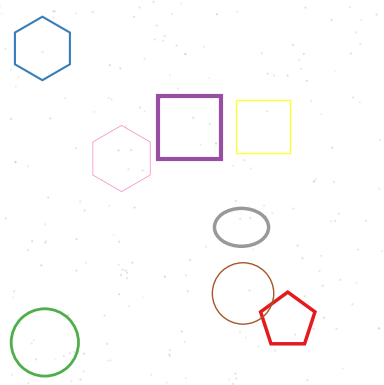[{"shape": "pentagon", "thickness": 2.5, "radius": 0.37, "center": [0.747, 0.167]}, {"shape": "hexagon", "thickness": 1.5, "radius": 0.41, "center": [0.11, 0.874]}, {"shape": "circle", "thickness": 2, "radius": 0.44, "center": [0.116, 0.111]}, {"shape": "square", "thickness": 3, "radius": 0.41, "center": [0.492, 0.669]}, {"shape": "square", "thickness": 1, "radius": 0.35, "center": [0.682, 0.671]}, {"shape": "circle", "thickness": 1, "radius": 0.4, "center": [0.631, 0.238]}, {"shape": "hexagon", "thickness": 0.5, "radius": 0.43, "center": [0.316, 0.588]}, {"shape": "oval", "thickness": 2.5, "radius": 0.35, "center": [0.627, 0.41]}]